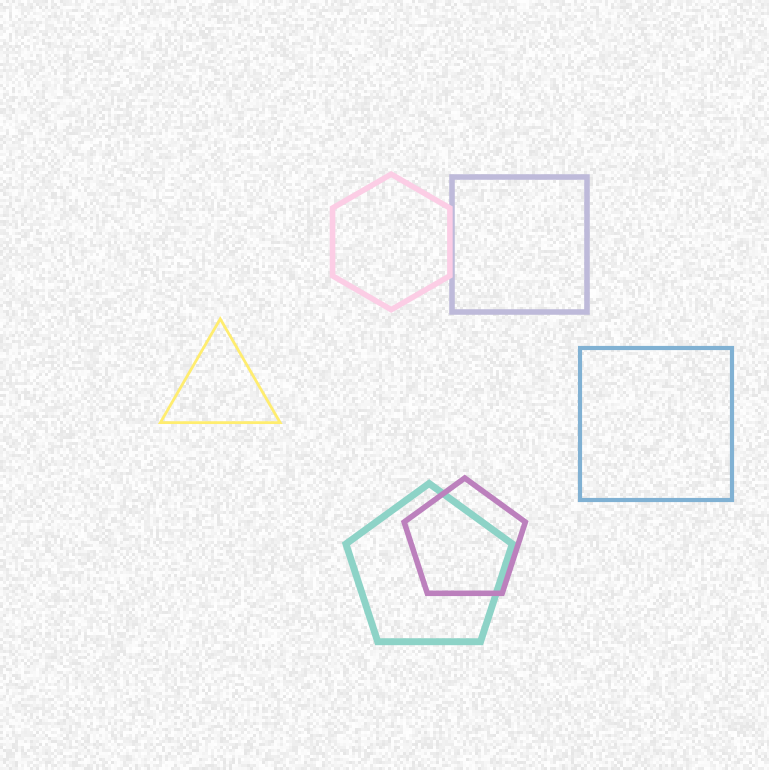[{"shape": "pentagon", "thickness": 2.5, "radius": 0.57, "center": [0.557, 0.259]}, {"shape": "square", "thickness": 2, "radius": 0.44, "center": [0.674, 0.682]}, {"shape": "square", "thickness": 1.5, "radius": 0.5, "center": [0.852, 0.449]}, {"shape": "hexagon", "thickness": 2, "radius": 0.44, "center": [0.508, 0.686]}, {"shape": "pentagon", "thickness": 2, "radius": 0.41, "center": [0.604, 0.296]}, {"shape": "triangle", "thickness": 1, "radius": 0.45, "center": [0.286, 0.496]}]